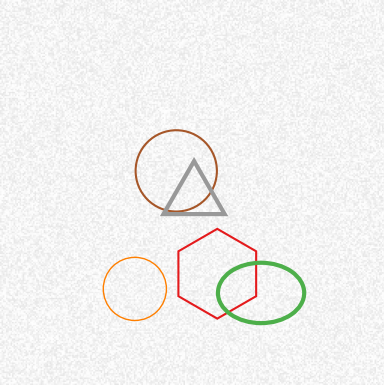[{"shape": "hexagon", "thickness": 1.5, "radius": 0.58, "center": [0.564, 0.289]}, {"shape": "oval", "thickness": 3, "radius": 0.56, "center": [0.678, 0.239]}, {"shape": "circle", "thickness": 1, "radius": 0.41, "center": [0.35, 0.25]}, {"shape": "circle", "thickness": 1.5, "radius": 0.53, "center": [0.458, 0.556]}, {"shape": "triangle", "thickness": 3, "radius": 0.46, "center": [0.504, 0.49]}]